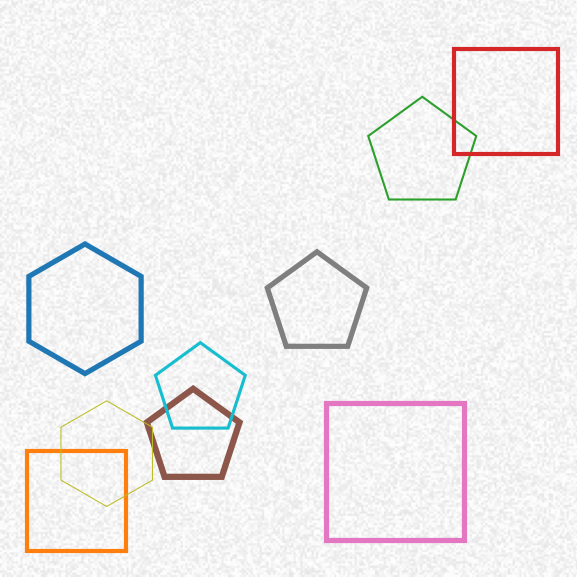[{"shape": "hexagon", "thickness": 2.5, "radius": 0.56, "center": [0.147, 0.464]}, {"shape": "square", "thickness": 2, "radius": 0.43, "center": [0.133, 0.132]}, {"shape": "pentagon", "thickness": 1, "radius": 0.49, "center": [0.731, 0.733]}, {"shape": "square", "thickness": 2, "radius": 0.45, "center": [0.876, 0.823]}, {"shape": "pentagon", "thickness": 3, "radius": 0.42, "center": [0.334, 0.242]}, {"shape": "square", "thickness": 2.5, "radius": 0.59, "center": [0.684, 0.183]}, {"shape": "pentagon", "thickness": 2.5, "radius": 0.45, "center": [0.549, 0.473]}, {"shape": "hexagon", "thickness": 0.5, "radius": 0.46, "center": [0.185, 0.214]}, {"shape": "pentagon", "thickness": 1.5, "radius": 0.41, "center": [0.347, 0.324]}]